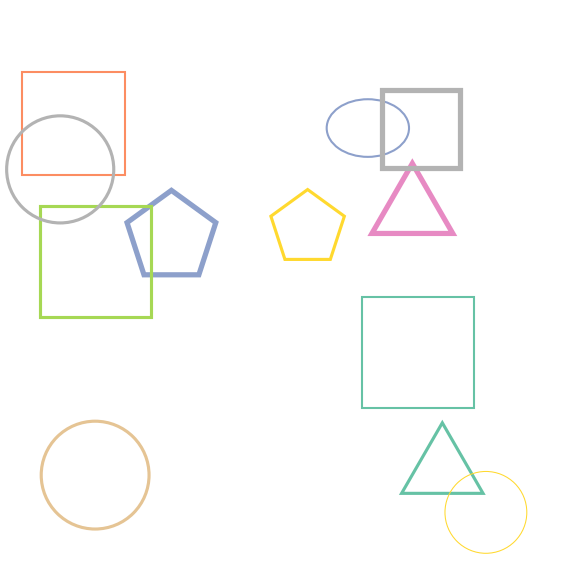[{"shape": "square", "thickness": 1, "radius": 0.48, "center": [0.724, 0.388]}, {"shape": "triangle", "thickness": 1.5, "radius": 0.41, "center": [0.766, 0.186]}, {"shape": "square", "thickness": 1, "radius": 0.45, "center": [0.127, 0.785]}, {"shape": "oval", "thickness": 1, "radius": 0.36, "center": [0.637, 0.777]}, {"shape": "pentagon", "thickness": 2.5, "radius": 0.4, "center": [0.297, 0.589]}, {"shape": "triangle", "thickness": 2.5, "radius": 0.4, "center": [0.714, 0.635]}, {"shape": "square", "thickness": 1.5, "radius": 0.48, "center": [0.165, 0.546]}, {"shape": "circle", "thickness": 0.5, "radius": 0.35, "center": [0.841, 0.112]}, {"shape": "pentagon", "thickness": 1.5, "radius": 0.33, "center": [0.533, 0.604]}, {"shape": "circle", "thickness": 1.5, "radius": 0.47, "center": [0.165, 0.176]}, {"shape": "square", "thickness": 2.5, "radius": 0.34, "center": [0.729, 0.777]}, {"shape": "circle", "thickness": 1.5, "radius": 0.46, "center": [0.104, 0.706]}]